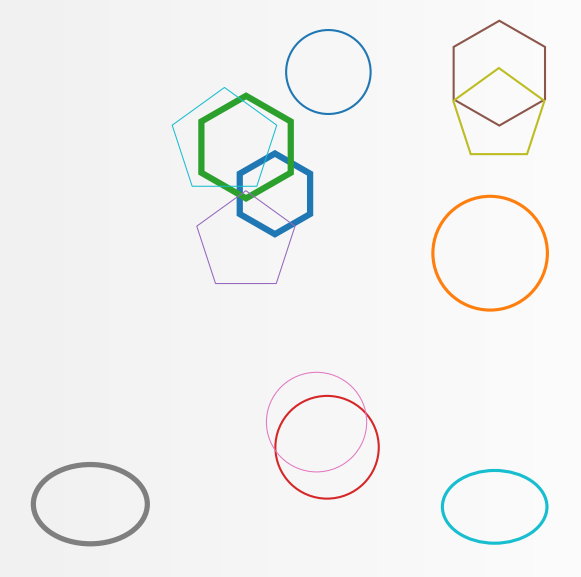[{"shape": "circle", "thickness": 1, "radius": 0.36, "center": [0.565, 0.874]}, {"shape": "hexagon", "thickness": 3, "radius": 0.35, "center": [0.473, 0.663]}, {"shape": "circle", "thickness": 1.5, "radius": 0.49, "center": [0.843, 0.561]}, {"shape": "hexagon", "thickness": 3, "radius": 0.44, "center": [0.423, 0.744]}, {"shape": "circle", "thickness": 1, "radius": 0.44, "center": [0.563, 0.225]}, {"shape": "pentagon", "thickness": 0.5, "radius": 0.44, "center": [0.423, 0.58]}, {"shape": "hexagon", "thickness": 1, "radius": 0.45, "center": [0.859, 0.872]}, {"shape": "circle", "thickness": 0.5, "radius": 0.43, "center": [0.545, 0.268]}, {"shape": "oval", "thickness": 2.5, "radius": 0.49, "center": [0.155, 0.126]}, {"shape": "pentagon", "thickness": 1, "radius": 0.41, "center": [0.858, 0.799]}, {"shape": "pentagon", "thickness": 0.5, "radius": 0.47, "center": [0.386, 0.753]}, {"shape": "oval", "thickness": 1.5, "radius": 0.45, "center": [0.851, 0.121]}]